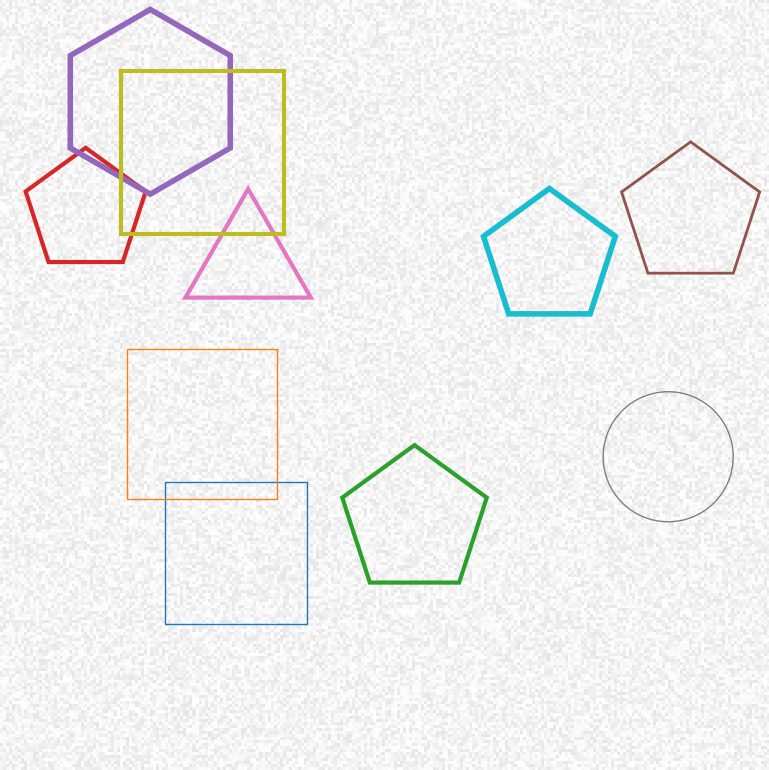[{"shape": "square", "thickness": 0.5, "radius": 0.46, "center": [0.306, 0.282]}, {"shape": "square", "thickness": 0.5, "radius": 0.49, "center": [0.262, 0.45]}, {"shape": "pentagon", "thickness": 1.5, "radius": 0.49, "center": [0.538, 0.323]}, {"shape": "pentagon", "thickness": 1.5, "radius": 0.41, "center": [0.111, 0.726]}, {"shape": "hexagon", "thickness": 2, "radius": 0.6, "center": [0.195, 0.868]}, {"shape": "pentagon", "thickness": 1, "radius": 0.47, "center": [0.897, 0.722]}, {"shape": "triangle", "thickness": 1.5, "radius": 0.47, "center": [0.322, 0.661]}, {"shape": "circle", "thickness": 0.5, "radius": 0.42, "center": [0.868, 0.407]}, {"shape": "square", "thickness": 1.5, "radius": 0.53, "center": [0.263, 0.802]}, {"shape": "pentagon", "thickness": 2, "radius": 0.45, "center": [0.714, 0.665]}]